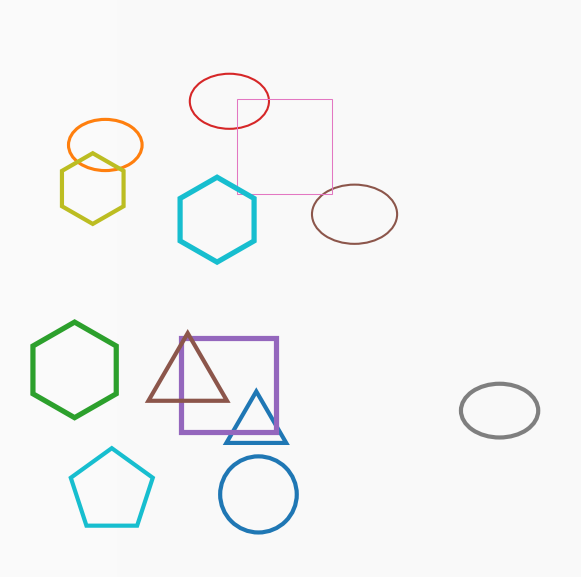[{"shape": "triangle", "thickness": 2, "radius": 0.3, "center": [0.441, 0.262]}, {"shape": "circle", "thickness": 2, "radius": 0.33, "center": [0.445, 0.143]}, {"shape": "oval", "thickness": 1.5, "radius": 0.32, "center": [0.181, 0.748]}, {"shape": "hexagon", "thickness": 2.5, "radius": 0.41, "center": [0.128, 0.359]}, {"shape": "oval", "thickness": 1, "radius": 0.34, "center": [0.395, 0.824]}, {"shape": "square", "thickness": 2.5, "radius": 0.41, "center": [0.393, 0.332]}, {"shape": "triangle", "thickness": 2, "radius": 0.39, "center": [0.323, 0.344]}, {"shape": "oval", "thickness": 1, "radius": 0.37, "center": [0.61, 0.628]}, {"shape": "square", "thickness": 0.5, "radius": 0.41, "center": [0.49, 0.745]}, {"shape": "oval", "thickness": 2, "radius": 0.33, "center": [0.859, 0.288]}, {"shape": "hexagon", "thickness": 2, "radius": 0.31, "center": [0.16, 0.673]}, {"shape": "pentagon", "thickness": 2, "radius": 0.37, "center": [0.192, 0.149]}, {"shape": "hexagon", "thickness": 2.5, "radius": 0.37, "center": [0.373, 0.619]}]